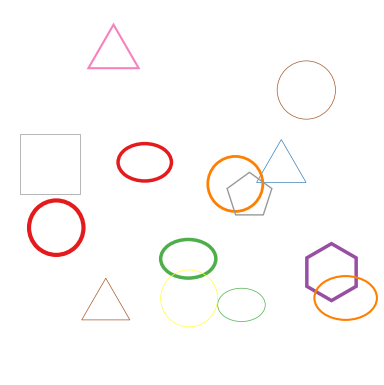[{"shape": "oval", "thickness": 2.5, "radius": 0.35, "center": [0.376, 0.578]}, {"shape": "circle", "thickness": 3, "radius": 0.35, "center": [0.146, 0.409]}, {"shape": "triangle", "thickness": 0.5, "radius": 0.37, "center": [0.731, 0.563]}, {"shape": "oval", "thickness": 2.5, "radius": 0.36, "center": [0.489, 0.328]}, {"shape": "oval", "thickness": 0.5, "radius": 0.31, "center": [0.627, 0.208]}, {"shape": "hexagon", "thickness": 2.5, "radius": 0.37, "center": [0.861, 0.293]}, {"shape": "circle", "thickness": 2, "radius": 0.36, "center": [0.611, 0.522]}, {"shape": "oval", "thickness": 1.5, "radius": 0.41, "center": [0.898, 0.226]}, {"shape": "circle", "thickness": 0.5, "radius": 0.37, "center": [0.491, 0.225]}, {"shape": "triangle", "thickness": 0.5, "radius": 0.36, "center": [0.275, 0.205]}, {"shape": "circle", "thickness": 0.5, "radius": 0.38, "center": [0.796, 0.766]}, {"shape": "triangle", "thickness": 1.5, "radius": 0.38, "center": [0.295, 0.861]}, {"shape": "pentagon", "thickness": 1, "radius": 0.31, "center": [0.648, 0.491]}, {"shape": "square", "thickness": 0.5, "radius": 0.39, "center": [0.13, 0.573]}]